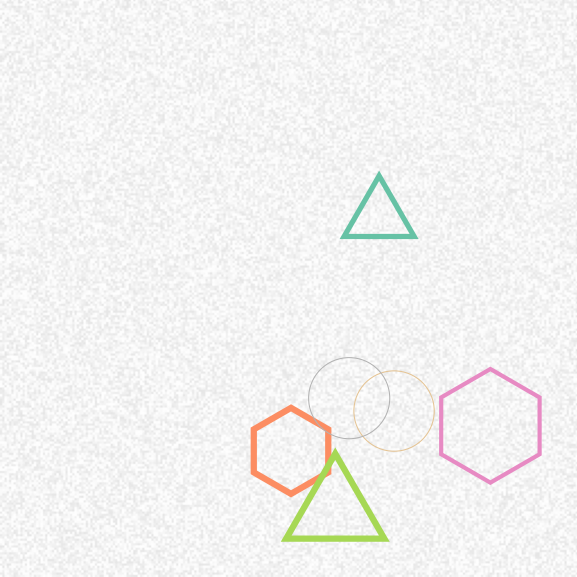[{"shape": "triangle", "thickness": 2.5, "radius": 0.35, "center": [0.656, 0.625]}, {"shape": "hexagon", "thickness": 3, "radius": 0.37, "center": [0.504, 0.218]}, {"shape": "hexagon", "thickness": 2, "radius": 0.49, "center": [0.849, 0.262]}, {"shape": "triangle", "thickness": 3, "radius": 0.49, "center": [0.581, 0.115]}, {"shape": "circle", "thickness": 0.5, "radius": 0.35, "center": [0.682, 0.287]}, {"shape": "circle", "thickness": 0.5, "radius": 0.35, "center": [0.605, 0.31]}]